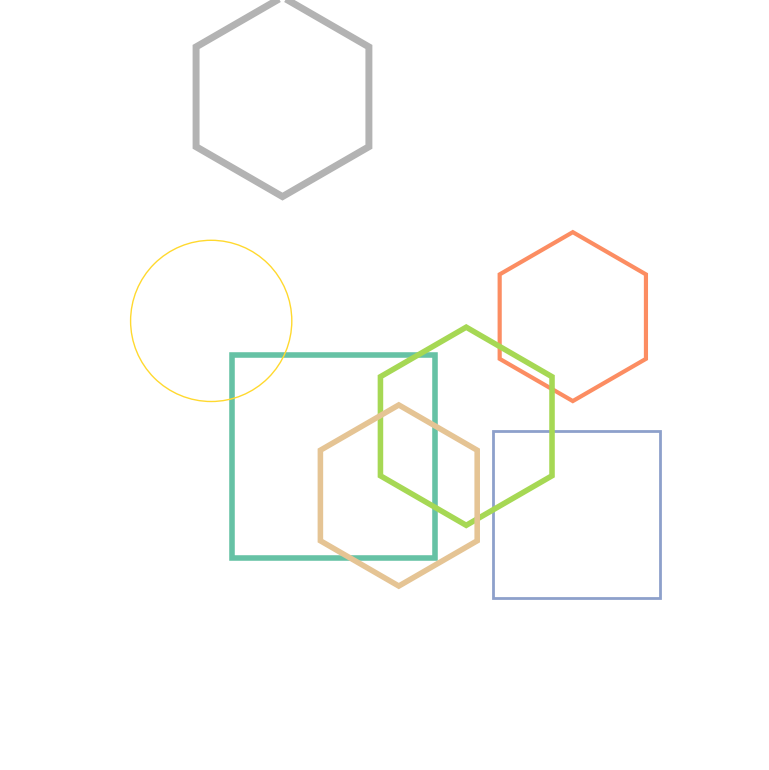[{"shape": "square", "thickness": 2, "radius": 0.66, "center": [0.433, 0.408]}, {"shape": "hexagon", "thickness": 1.5, "radius": 0.55, "center": [0.744, 0.589]}, {"shape": "square", "thickness": 1, "radius": 0.54, "center": [0.748, 0.332]}, {"shape": "hexagon", "thickness": 2, "radius": 0.64, "center": [0.605, 0.446]}, {"shape": "circle", "thickness": 0.5, "radius": 0.52, "center": [0.274, 0.583]}, {"shape": "hexagon", "thickness": 2, "radius": 0.59, "center": [0.518, 0.356]}, {"shape": "hexagon", "thickness": 2.5, "radius": 0.65, "center": [0.367, 0.874]}]